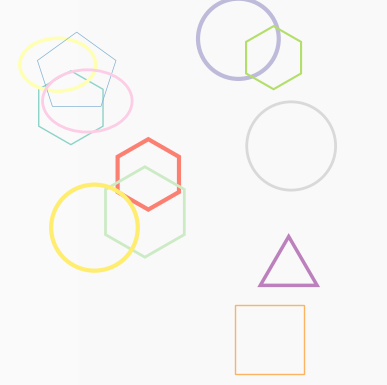[{"shape": "hexagon", "thickness": 1, "radius": 0.48, "center": [0.183, 0.72]}, {"shape": "oval", "thickness": 2.5, "radius": 0.49, "center": [0.149, 0.832]}, {"shape": "circle", "thickness": 3, "radius": 0.52, "center": [0.615, 0.899]}, {"shape": "hexagon", "thickness": 3, "radius": 0.46, "center": [0.383, 0.547]}, {"shape": "pentagon", "thickness": 0.5, "radius": 0.53, "center": [0.198, 0.81]}, {"shape": "square", "thickness": 1, "radius": 0.45, "center": [0.695, 0.118]}, {"shape": "hexagon", "thickness": 1.5, "radius": 0.41, "center": [0.706, 0.85]}, {"shape": "oval", "thickness": 2, "radius": 0.58, "center": [0.225, 0.738]}, {"shape": "circle", "thickness": 2, "radius": 0.57, "center": [0.751, 0.621]}, {"shape": "triangle", "thickness": 2.5, "radius": 0.42, "center": [0.745, 0.301]}, {"shape": "hexagon", "thickness": 2, "radius": 0.59, "center": [0.374, 0.449]}, {"shape": "circle", "thickness": 3, "radius": 0.56, "center": [0.244, 0.409]}]